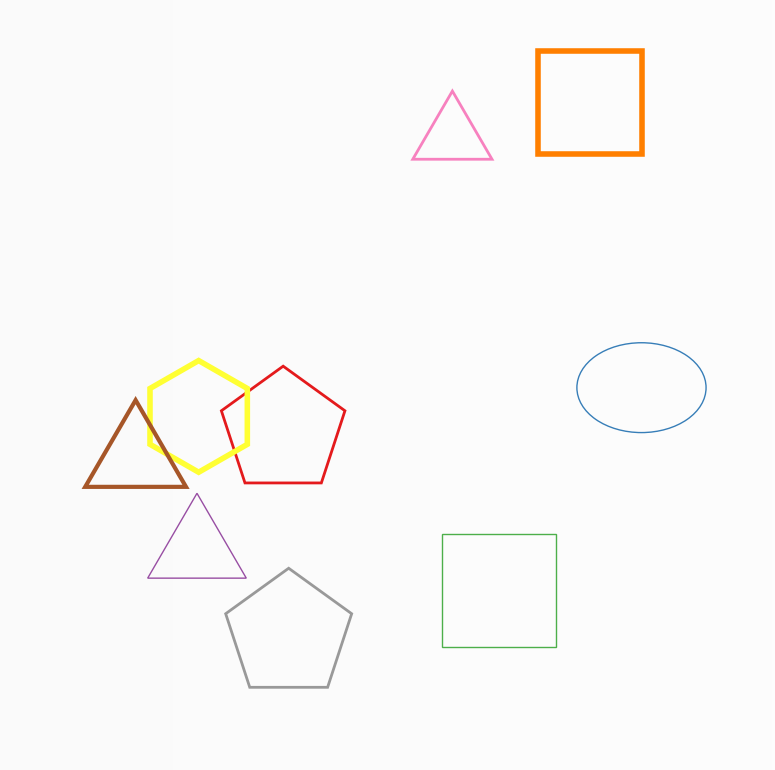[{"shape": "pentagon", "thickness": 1, "radius": 0.42, "center": [0.365, 0.441]}, {"shape": "oval", "thickness": 0.5, "radius": 0.42, "center": [0.828, 0.497]}, {"shape": "square", "thickness": 0.5, "radius": 0.37, "center": [0.644, 0.233]}, {"shape": "triangle", "thickness": 0.5, "radius": 0.37, "center": [0.254, 0.286]}, {"shape": "square", "thickness": 2, "radius": 0.34, "center": [0.761, 0.867]}, {"shape": "hexagon", "thickness": 2, "radius": 0.36, "center": [0.256, 0.459]}, {"shape": "triangle", "thickness": 1.5, "radius": 0.38, "center": [0.175, 0.405]}, {"shape": "triangle", "thickness": 1, "radius": 0.3, "center": [0.584, 0.823]}, {"shape": "pentagon", "thickness": 1, "radius": 0.43, "center": [0.372, 0.177]}]